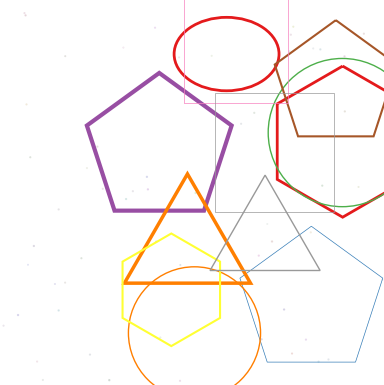[{"shape": "hexagon", "thickness": 2, "radius": 0.98, "center": [0.89, 0.632]}, {"shape": "oval", "thickness": 2, "radius": 0.68, "center": [0.588, 0.86]}, {"shape": "pentagon", "thickness": 0.5, "radius": 0.98, "center": [0.809, 0.217]}, {"shape": "circle", "thickness": 1, "radius": 0.96, "center": [0.889, 0.656]}, {"shape": "pentagon", "thickness": 3, "radius": 0.99, "center": [0.414, 0.613]}, {"shape": "circle", "thickness": 1, "radius": 0.86, "center": [0.505, 0.135]}, {"shape": "triangle", "thickness": 2.5, "radius": 0.95, "center": [0.487, 0.359]}, {"shape": "hexagon", "thickness": 1.5, "radius": 0.73, "center": [0.445, 0.247]}, {"shape": "pentagon", "thickness": 1.5, "radius": 0.83, "center": [0.872, 0.781]}, {"shape": "square", "thickness": 0.5, "radius": 0.68, "center": [0.614, 0.868]}, {"shape": "triangle", "thickness": 1, "radius": 0.83, "center": [0.689, 0.38]}, {"shape": "square", "thickness": 0.5, "radius": 0.77, "center": [0.714, 0.604]}]